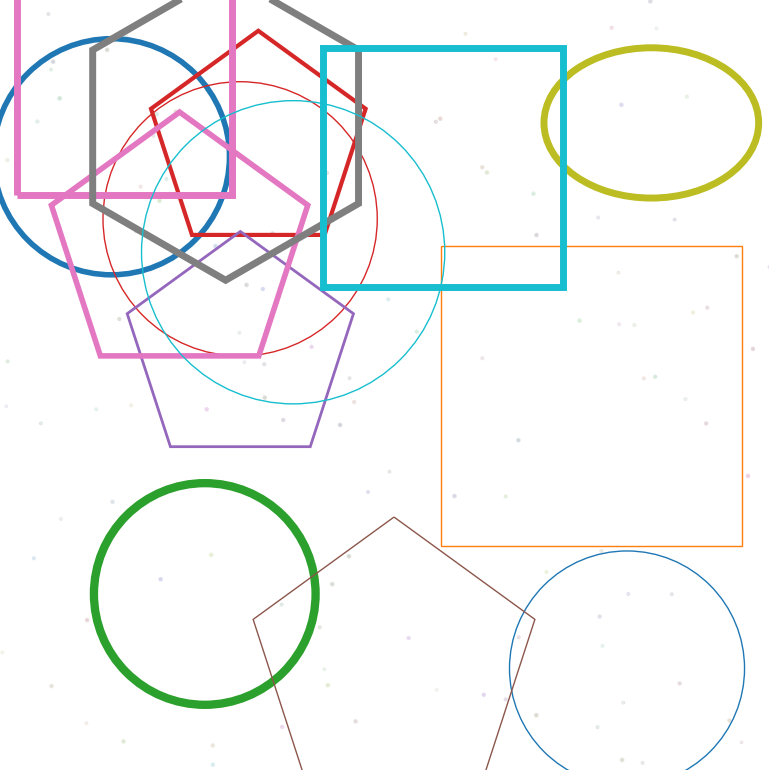[{"shape": "circle", "thickness": 2, "radius": 0.77, "center": [0.145, 0.796]}, {"shape": "circle", "thickness": 0.5, "radius": 0.76, "center": [0.814, 0.132]}, {"shape": "square", "thickness": 0.5, "radius": 0.98, "center": [0.768, 0.486]}, {"shape": "circle", "thickness": 3, "radius": 0.72, "center": [0.266, 0.229]}, {"shape": "pentagon", "thickness": 1.5, "radius": 0.73, "center": [0.335, 0.813]}, {"shape": "circle", "thickness": 0.5, "radius": 0.89, "center": [0.312, 0.716]}, {"shape": "pentagon", "thickness": 1, "radius": 0.77, "center": [0.312, 0.545]}, {"shape": "pentagon", "thickness": 0.5, "radius": 0.96, "center": [0.512, 0.136]}, {"shape": "pentagon", "thickness": 2, "radius": 0.88, "center": [0.233, 0.679]}, {"shape": "square", "thickness": 2.5, "radius": 0.7, "center": [0.162, 0.886]}, {"shape": "hexagon", "thickness": 2.5, "radius": 1.0, "center": [0.293, 0.835]}, {"shape": "oval", "thickness": 2.5, "radius": 0.7, "center": [0.846, 0.84]}, {"shape": "circle", "thickness": 0.5, "radius": 0.98, "center": [0.381, 0.672]}, {"shape": "square", "thickness": 2.5, "radius": 0.78, "center": [0.575, 0.782]}]